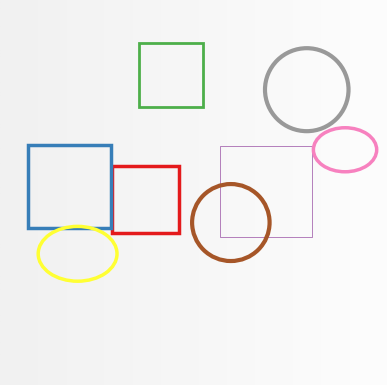[{"shape": "square", "thickness": 2.5, "radius": 0.43, "center": [0.375, 0.482]}, {"shape": "square", "thickness": 2.5, "radius": 0.54, "center": [0.18, 0.515]}, {"shape": "square", "thickness": 2, "radius": 0.42, "center": [0.441, 0.805]}, {"shape": "square", "thickness": 0.5, "radius": 0.59, "center": [0.687, 0.502]}, {"shape": "oval", "thickness": 2.5, "radius": 0.51, "center": [0.2, 0.341]}, {"shape": "circle", "thickness": 3, "radius": 0.5, "center": [0.596, 0.422]}, {"shape": "oval", "thickness": 2.5, "radius": 0.41, "center": [0.89, 0.611]}, {"shape": "circle", "thickness": 3, "radius": 0.54, "center": [0.792, 0.767]}]